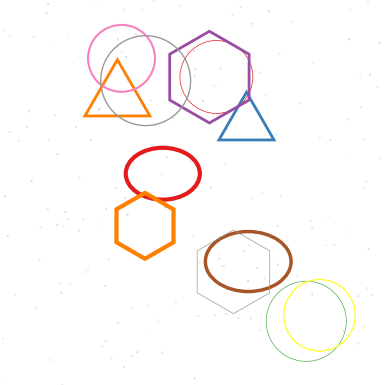[{"shape": "circle", "thickness": 0.5, "radius": 0.47, "center": [0.562, 0.8]}, {"shape": "oval", "thickness": 3, "radius": 0.48, "center": [0.423, 0.549]}, {"shape": "triangle", "thickness": 2, "radius": 0.41, "center": [0.64, 0.678]}, {"shape": "circle", "thickness": 0.5, "radius": 0.52, "center": [0.796, 0.165]}, {"shape": "hexagon", "thickness": 2, "radius": 0.6, "center": [0.544, 0.8]}, {"shape": "hexagon", "thickness": 3, "radius": 0.43, "center": [0.377, 0.413]}, {"shape": "triangle", "thickness": 2, "radius": 0.49, "center": [0.305, 0.748]}, {"shape": "circle", "thickness": 1, "radius": 0.46, "center": [0.83, 0.181]}, {"shape": "oval", "thickness": 2.5, "radius": 0.56, "center": [0.645, 0.321]}, {"shape": "circle", "thickness": 1.5, "radius": 0.43, "center": [0.316, 0.848]}, {"shape": "circle", "thickness": 1, "radius": 0.58, "center": [0.378, 0.791]}, {"shape": "hexagon", "thickness": 0.5, "radius": 0.54, "center": [0.606, 0.294]}]